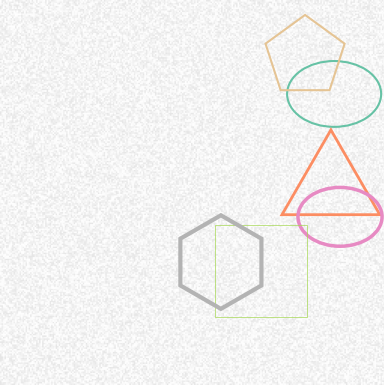[{"shape": "oval", "thickness": 1.5, "radius": 0.61, "center": [0.868, 0.756]}, {"shape": "triangle", "thickness": 2, "radius": 0.73, "center": [0.86, 0.516]}, {"shape": "oval", "thickness": 2.5, "radius": 0.55, "center": [0.883, 0.437]}, {"shape": "square", "thickness": 0.5, "radius": 0.6, "center": [0.678, 0.295]}, {"shape": "pentagon", "thickness": 1.5, "radius": 0.54, "center": [0.792, 0.853]}, {"shape": "hexagon", "thickness": 3, "radius": 0.61, "center": [0.574, 0.319]}]